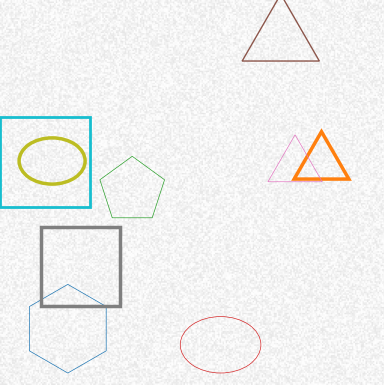[{"shape": "hexagon", "thickness": 0.5, "radius": 0.58, "center": [0.176, 0.146]}, {"shape": "triangle", "thickness": 2.5, "radius": 0.41, "center": [0.835, 0.576]}, {"shape": "pentagon", "thickness": 0.5, "radius": 0.44, "center": [0.343, 0.506]}, {"shape": "oval", "thickness": 0.5, "radius": 0.52, "center": [0.573, 0.104]}, {"shape": "triangle", "thickness": 1, "radius": 0.58, "center": [0.729, 0.899]}, {"shape": "triangle", "thickness": 0.5, "radius": 0.41, "center": [0.766, 0.569]}, {"shape": "square", "thickness": 2.5, "radius": 0.51, "center": [0.21, 0.308]}, {"shape": "oval", "thickness": 2.5, "radius": 0.43, "center": [0.135, 0.582]}, {"shape": "square", "thickness": 2, "radius": 0.58, "center": [0.117, 0.578]}]